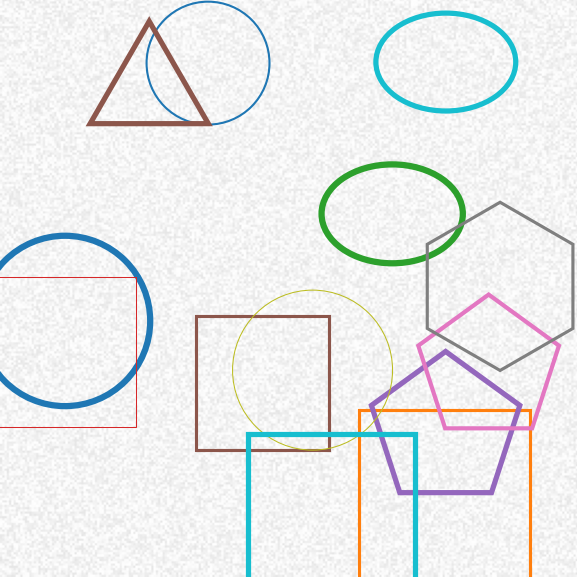[{"shape": "circle", "thickness": 1, "radius": 0.53, "center": [0.36, 0.89]}, {"shape": "circle", "thickness": 3, "radius": 0.74, "center": [0.113, 0.443]}, {"shape": "square", "thickness": 1.5, "radius": 0.74, "center": [0.77, 0.14]}, {"shape": "oval", "thickness": 3, "radius": 0.61, "center": [0.679, 0.629]}, {"shape": "square", "thickness": 0.5, "radius": 0.65, "center": [0.106, 0.39]}, {"shape": "pentagon", "thickness": 2.5, "radius": 0.68, "center": [0.772, 0.255]}, {"shape": "square", "thickness": 1.5, "radius": 0.58, "center": [0.455, 0.336]}, {"shape": "triangle", "thickness": 2.5, "radius": 0.59, "center": [0.258, 0.844]}, {"shape": "pentagon", "thickness": 2, "radius": 0.64, "center": [0.846, 0.361]}, {"shape": "hexagon", "thickness": 1.5, "radius": 0.73, "center": [0.866, 0.503]}, {"shape": "circle", "thickness": 0.5, "radius": 0.69, "center": [0.541, 0.358]}, {"shape": "oval", "thickness": 2.5, "radius": 0.61, "center": [0.772, 0.892]}, {"shape": "square", "thickness": 2.5, "radius": 0.73, "center": [0.574, 0.102]}]